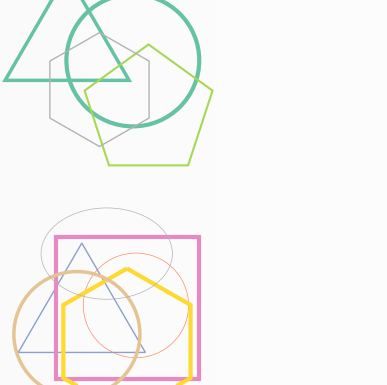[{"shape": "circle", "thickness": 3, "radius": 0.86, "center": [0.343, 0.843]}, {"shape": "triangle", "thickness": 2.5, "radius": 0.92, "center": [0.173, 0.884]}, {"shape": "circle", "thickness": 0.5, "radius": 0.68, "center": [0.351, 0.207]}, {"shape": "triangle", "thickness": 1, "radius": 0.95, "center": [0.211, 0.179]}, {"shape": "square", "thickness": 3, "radius": 0.92, "center": [0.328, 0.199]}, {"shape": "pentagon", "thickness": 1.5, "radius": 0.87, "center": [0.383, 0.711]}, {"shape": "hexagon", "thickness": 3, "radius": 0.95, "center": [0.328, 0.113]}, {"shape": "circle", "thickness": 2.5, "radius": 0.81, "center": [0.198, 0.132]}, {"shape": "oval", "thickness": 0.5, "radius": 0.85, "center": [0.275, 0.341]}, {"shape": "hexagon", "thickness": 1, "radius": 0.74, "center": [0.257, 0.767]}]